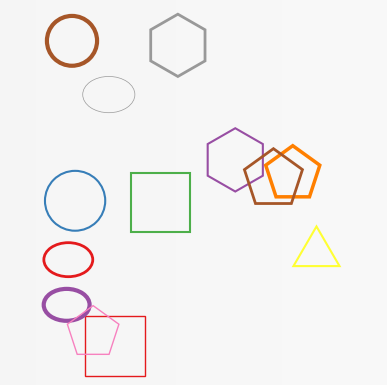[{"shape": "square", "thickness": 1, "radius": 0.39, "center": [0.298, 0.101]}, {"shape": "oval", "thickness": 2, "radius": 0.32, "center": [0.176, 0.325]}, {"shape": "circle", "thickness": 1.5, "radius": 0.39, "center": [0.194, 0.478]}, {"shape": "square", "thickness": 1.5, "radius": 0.38, "center": [0.414, 0.475]}, {"shape": "hexagon", "thickness": 1.5, "radius": 0.41, "center": [0.607, 0.585]}, {"shape": "oval", "thickness": 3, "radius": 0.3, "center": [0.172, 0.208]}, {"shape": "pentagon", "thickness": 2.5, "radius": 0.37, "center": [0.756, 0.548]}, {"shape": "triangle", "thickness": 1.5, "radius": 0.34, "center": [0.817, 0.343]}, {"shape": "pentagon", "thickness": 2, "radius": 0.39, "center": [0.706, 0.535]}, {"shape": "circle", "thickness": 3, "radius": 0.32, "center": [0.186, 0.894]}, {"shape": "pentagon", "thickness": 1, "radius": 0.35, "center": [0.24, 0.136]}, {"shape": "oval", "thickness": 0.5, "radius": 0.34, "center": [0.281, 0.754]}, {"shape": "hexagon", "thickness": 2, "radius": 0.4, "center": [0.459, 0.882]}]